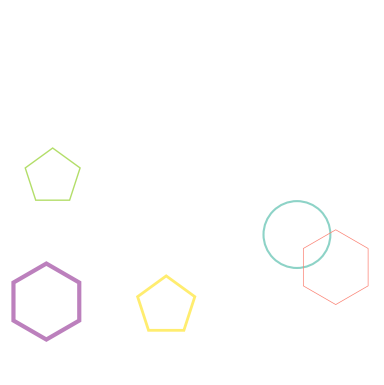[{"shape": "circle", "thickness": 1.5, "radius": 0.43, "center": [0.771, 0.391]}, {"shape": "hexagon", "thickness": 0.5, "radius": 0.49, "center": [0.872, 0.306]}, {"shape": "pentagon", "thickness": 1, "radius": 0.37, "center": [0.137, 0.541]}, {"shape": "hexagon", "thickness": 3, "radius": 0.49, "center": [0.12, 0.217]}, {"shape": "pentagon", "thickness": 2, "radius": 0.39, "center": [0.432, 0.205]}]